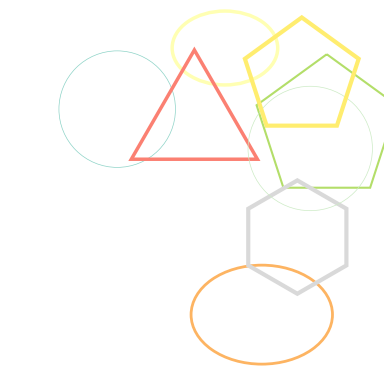[{"shape": "circle", "thickness": 0.5, "radius": 0.76, "center": [0.304, 0.717]}, {"shape": "oval", "thickness": 2.5, "radius": 0.69, "center": [0.584, 0.875]}, {"shape": "triangle", "thickness": 2.5, "radius": 0.95, "center": [0.505, 0.681]}, {"shape": "oval", "thickness": 2, "radius": 0.92, "center": [0.68, 0.183]}, {"shape": "pentagon", "thickness": 1.5, "radius": 0.96, "center": [0.849, 0.667]}, {"shape": "hexagon", "thickness": 3, "radius": 0.74, "center": [0.772, 0.384]}, {"shape": "circle", "thickness": 0.5, "radius": 0.81, "center": [0.806, 0.614]}, {"shape": "pentagon", "thickness": 3, "radius": 0.78, "center": [0.784, 0.799]}]